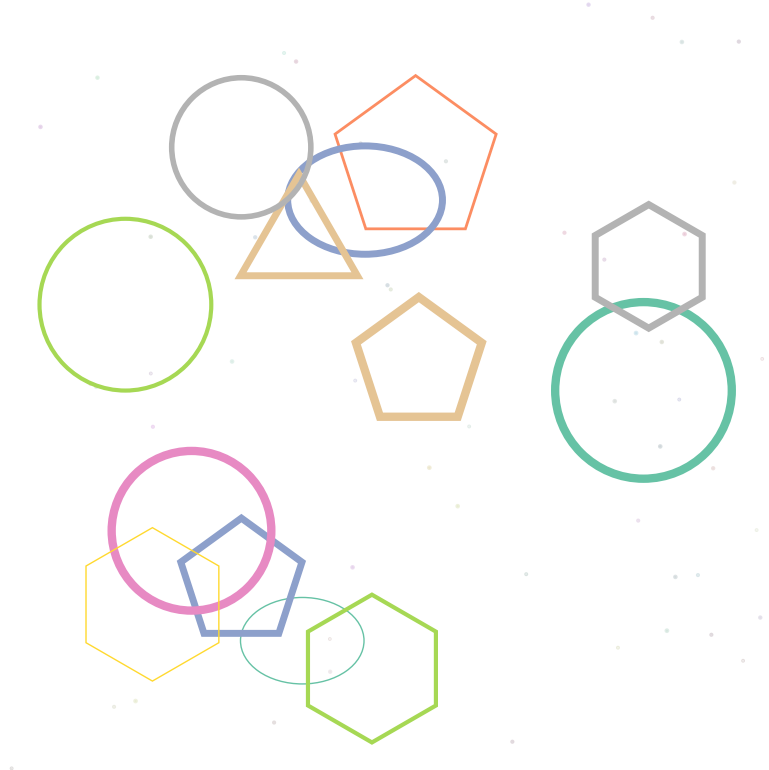[{"shape": "oval", "thickness": 0.5, "radius": 0.4, "center": [0.393, 0.168]}, {"shape": "circle", "thickness": 3, "radius": 0.57, "center": [0.836, 0.493]}, {"shape": "pentagon", "thickness": 1, "radius": 0.55, "center": [0.54, 0.792]}, {"shape": "oval", "thickness": 2.5, "radius": 0.5, "center": [0.474, 0.74]}, {"shape": "pentagon", "thickness": 2.5, "radius": 0.41, "center": [0.313, 0.244]}, {"shape": "circle", "thickness": 3, "radius": 0.52, "center": [0.249, 0.311]}, {"shape": "hexagon", "thickness": 1.5, "radius": 0.48, "center": [0.483, 0.132]}, {"shape": "circle", "thickness": 1.5, "radius": 0.56, "center": [0.163, 0.604]}, {"shape": "hexagon", "thickness": 0.5, "radius": 0.5, "center": [0.198, 0.215]}, {"shape": "triangle", "thickness": 2.5, "radius": 0.44, "center": [0.388, 0.686]}, {"shape": "pentagon", "thickness": 3, "radius": 0.43, "center": [0.544, 0.528]}, {"shape": "hexagon", "thickness": 2.5, "radius": 0.4, "center": [0.843, 0.654]}, {"shape": "circle", "thickness": 2, "radius": 0.45, "center": [0.313, 0.809]}]